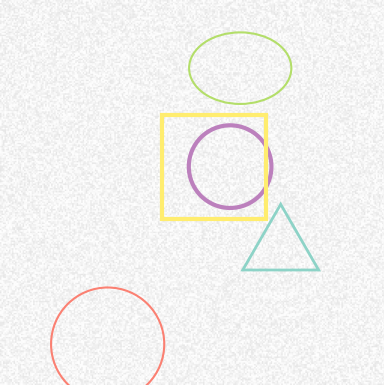[{"shape": "triangle", "thickness": 2, "radius": 0.57, "center": [0.729, 0.356]}, {"shape": "circle", "thickness": 1.5, "radius": 0.73, "center": [0.28, 0.106]}, {"shape": "oval", "thickness": 1.5, "radius": 0.66, "center": [0.624, 0.823]}, {"shape": "circle", "thickness": 3, "radius": 0.54, "center": [0.598, 0.567]}, {"shape": "square", "thickness": 3, "radius": 0.67, "center": [0.555, 0.566]}]